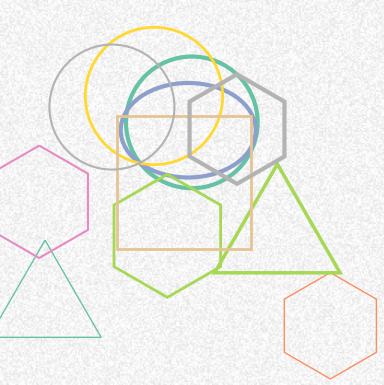[{"shape": "circle", "thickness": 3, "radius": 0.86, "center": [0.498, 0.682]}, {"shape": "triangle", "thickness": 1, "radius": 0.84, "center": [0.117, 0.208]}, {"shape": "hexagon", "thickness": 1, "radius": 0.69, "center": [0.858, 0.154]}, {"shape": "oval", "thickness": 3, "radius": 0.88, "center": [0.489, 0.662]}, {"shape": "hexagon", "thickness": 1.5, "radius": 0.73, "center": [0.102, 0.476]}, {"shape": "triangle", "thickness": 2.5, "radius": 0.94, "center": [0.72, 0.386]}, {"shape": "hexagon", "thickness": 2, "radius": 0.8, "center": [0.435, 0.387]}, {"shape": "circle", "thickness": 2, "radius": 0.89, "center": [0.4, 0.751]}, {"shape": "square", "thickness": 2, "radius": 0.87, "center": [0.478, 0.527]}, {"shape": "hexagon", "thickness": 3, "radius": 0.71, "center": [0.616, 0.665]}, {"shape": "circle", "thickness": 1.5, "radius": 0.81, "center": [0.291, 0.722]}]